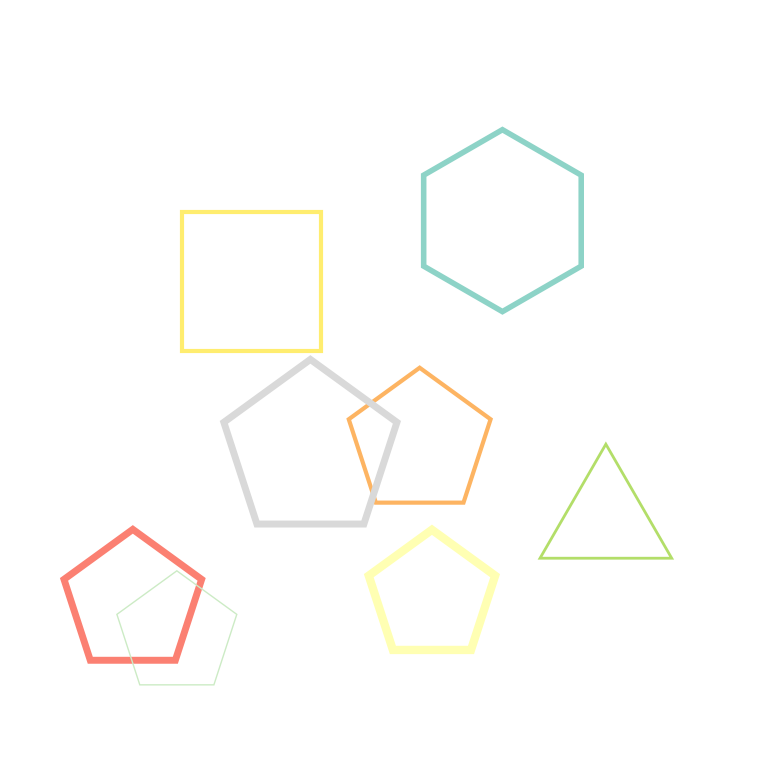[{"shape": "hexagon", "thickness": 2, "radius": 0.59, "center": [0.653, 0.713]}, {"shape": "pentagon", "thickness": 3, "radius": 0.43, "center": [0.561, 0.226]}, {"shape": "pentagon", "thickness": 2.5, "radius": 0.47, "center": [0.172, 0.219]}, {"shape": "pentagon", "thickness": 1.5, "radius": 0.48, "center": [0.545, 0.426]}, {"shape": "triangle", "thickness": 1, "radius": 0.49, "center": [0.787, 0.324]}, {"shape": "pentagon", "thickness": 2.5, "radius": 0.59, "center": [0.403, 0.415]}, {"shape": "pentagon", "thickness": 0.5, "radius": 0.41, "center": [0.23, 0.177]}, {"shape": "square", "thickness": 1.5, "radius": 0.45, "center": [0.327, 0.635]}]